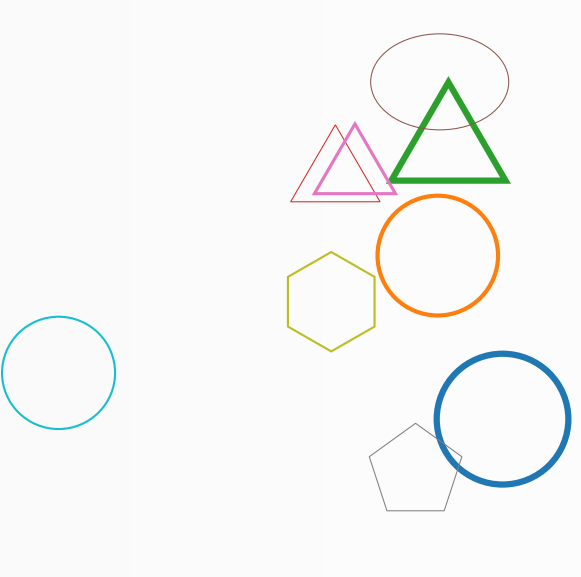[{"shape": "circle", "thickness": 3, "radius": 0.57, "center": [0.865, 0.273]}, {"shape": "circle", "thickness": 2, "radius": 0.52, "center": [0.753, 0.557]}, {"shape": "triangle", "thickness": 3, "radius": 0.57, "center": [0.771, 0.743]}, {"shape": "triangle", "thickness": 0.5, "radius": 0.44, "center": [0.577, 0.694]}, {"shape": "oval", "thickness": 0.5, "radius": 0.59, "center": [0.756, 0.857]}, {"shape": "triangle", "thickness": 1.5, "radius": 0.4, "center": [0.611, 0.704]}, {"shape": "pentagon", "thickness": 0.5, "radius": 0.42, "center": [0.715, 0.182]}, {"shape": "hexagon", "thickness": 1, "radius": 0.43, "center": [0.57, 0.477]}, {"shape": "circle", "thickness": 1, "radius": 0.49, "center": [0.101, 0.353]}]